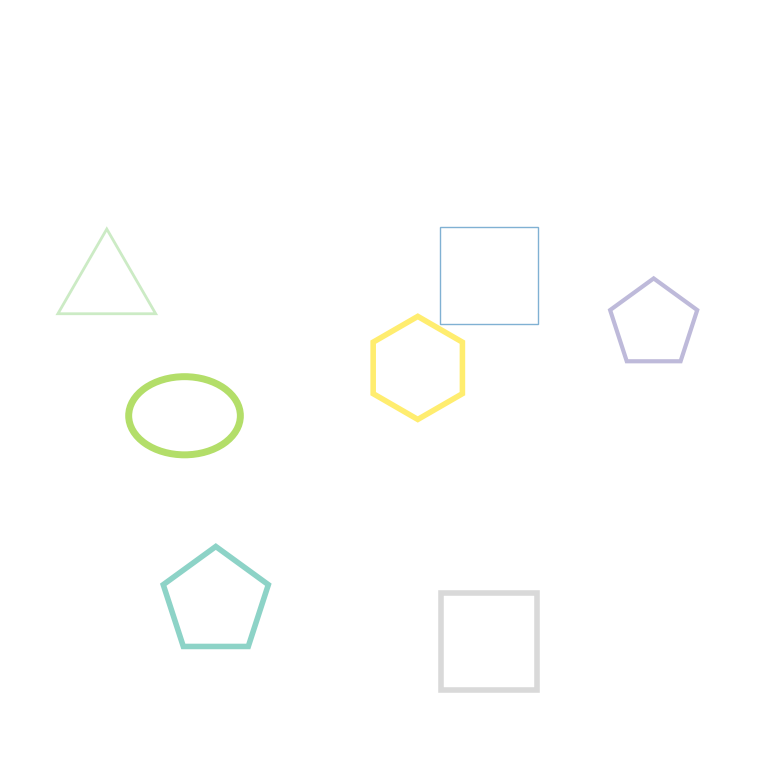[{"shape": "pentagon", "thickness": 2, "radius": 0.36, "center": [0.28, 0.218]}, {"shape": "pentagon", "thickness": 1.5, "radius": 0.3, "center": [0.849, 0.579]}, {"shape": "square", "thickness": 0.5, "radius": 0.32, "center": [0.635, 0.642]}, {"shape": "oval", "thickness": 2.5, "radius": 0.36, "center": [0.24, 0.46]}, {"shape": "square", "thickness": 2, "radius": 0.31, "center": [0.635, 0.167]}, {"shape": "triangle", "thickness": 1, "radius": 0.37, "center": [0.139, 0.629]}, {"shape": "hexagon", "thickness": 2, "radius": 0.33, "center": [0.543, 0.522]}]